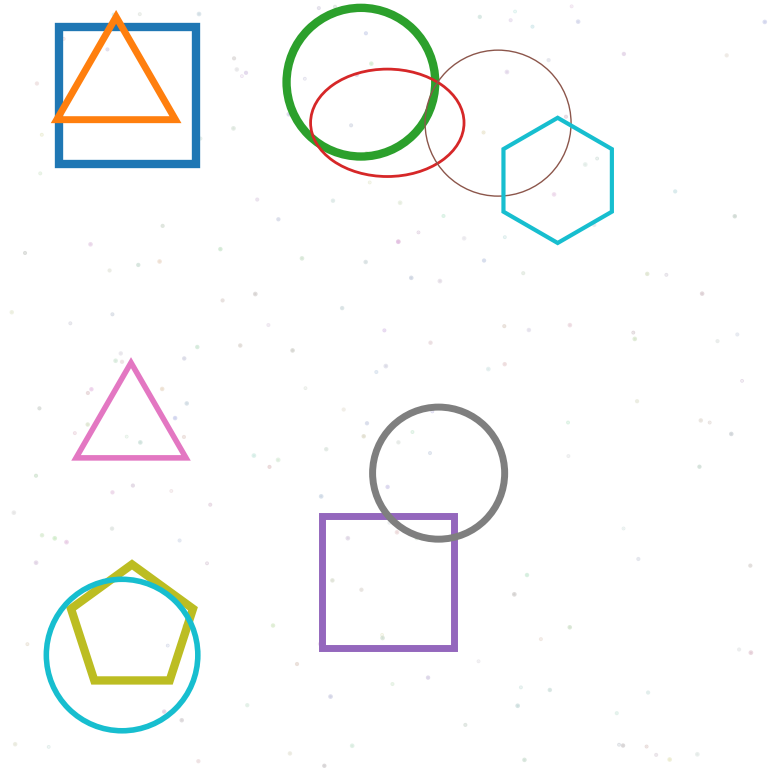[{"shape": "square", "thickness": 3, "radius": 0.44, "center": [0.166, 0.876]}, {"shape": "triangle", "thickness": 2.5, "radius": 0.44, "center": [0.151, 0.889]}, {"shape": "circle", "thickness": 3, "radius": 0.48, "center": [0.469, 0.893]}, {"shape": "oval", "thickness": 1, "radius": 0.5, "center": [0.503, 0.841]}, {"shape": "square", "thickness": 2.5, "radius": 0.43, "center": [0.504, 0.244]}, {"shape": "circle", "thickness": 0.5, "radius": 0.47, "center": [0.647, 0.84]}, {"shape": "triangle", "thickness": 2, "radius": 0.41, "center": [0.17, 0.447]}, {"shape": "circle", "thickness": 2.5, "radius": 0.43, "center": [0.57, 0.386]}, {"shape": "pentagon", "thickness": 3, "radius": 0.42, "center": [0.171, 0.184]}, {"shape": "hexagon", "thickness": 1.5, "radius": 0.41, "center": [0.724, 0.766]}, {"shape": "circle", "thickness": 2, "radius": 0.49, "center": [0.159, 0.149]}]